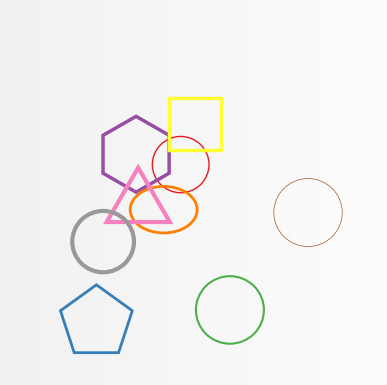[{"shape": "circle", "thickness": 1, "radius": 0.37, "center": [0.466, 0.573]}, {"shape": "pentagon", "thickness": 2, "radius": 0.49, "center": [0.249, 0.163]}, {"shape": "circle", "thickness": 1.5, "radius": 0.44, "center": [0.593, 0.195]}, {"shape": "hexagon", "thickness": 2.5, "radius": 0.49, "center": [0.351, 0.599]}, {"shape": "oval", "thickness": 2, "radius": 0.43, "center": [0.422, 0.455]}, {"shape": "square", "thickness": 2.5, "radius": 0.34, "center": [0.504, 0.678]}, {"shape": "circle", "thickness": 0.5, "radius": 0.44, "center": [0.795, 0.448]}, {"shape": "triangle", "thickness": 3, "radius": 0.47, "center": [0.357, 0.47]}, {"shape": "circle", "thickness": 3, "radius": 0.4, "center": [0.266, 0.372]}]